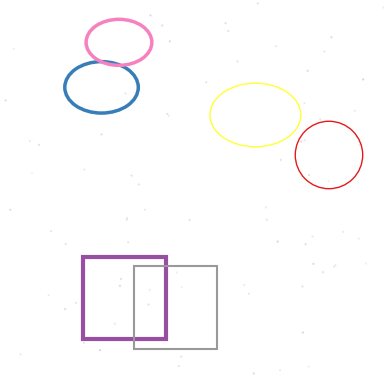[{"shape": "circle", "thickness": 1, "radius": 0.44, "center": [0.854, 0.597]}, {"shape": "oval", "thickness": 2.5, "radius": 0.48, "center": [0.264, 0.773]}, {"shape": "square", "thickness": 3, "radius": 0.54, "center": [0.323, 0.226]}, {"shape": "oval", "thickness": 1, "radius": 0.59, "center": [0.663, 0.701]}, {"shape": "oval", "thickness": 2.5, "radius": 0.43, "center": [0.309, 0.89]}, {"shape": "square", "thickness": 1.5, "radius": 0.54, "center": [0.455, 0.202]}]